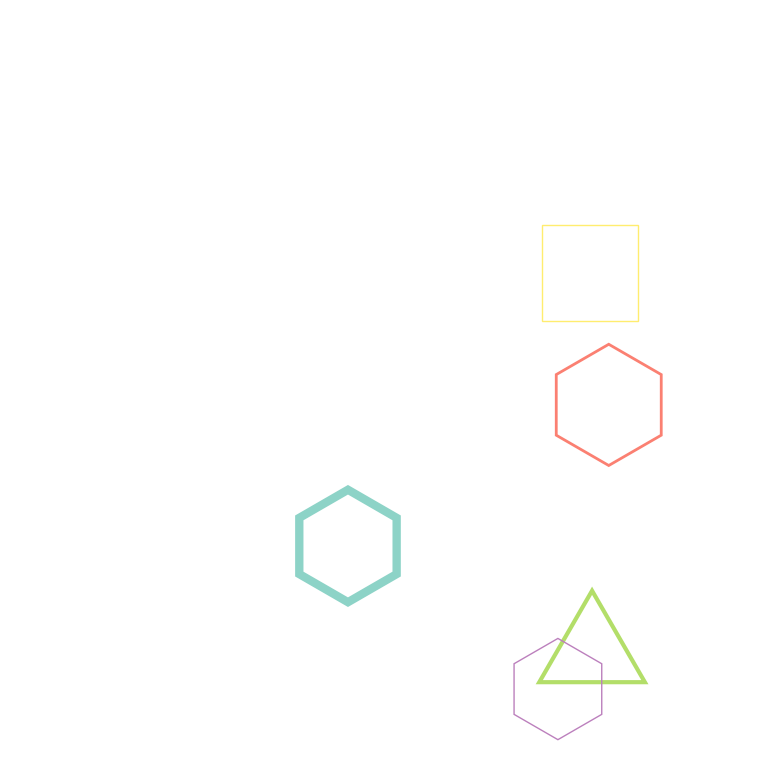[{"shape": "hexagon", "thickness": 3, "radius": 0.36, "center": [0.452, 0.291]}, {"shape": "hexagon", "thickness": 1, "radius": 0.39, "center": [0.791, 0.474]}, {"shape": "triangle", "thickness": 1.5, "radius": 0.4, "center": [0.769, 0.154]}, {"shape": "hexagon", "thickness": 0.5, "radius": 0.33, "center": [0.725, 0.105]}, {"shape": "square", "thickness": 0.5, "radius": 0.31, "center": [0.766, 0.646]}]